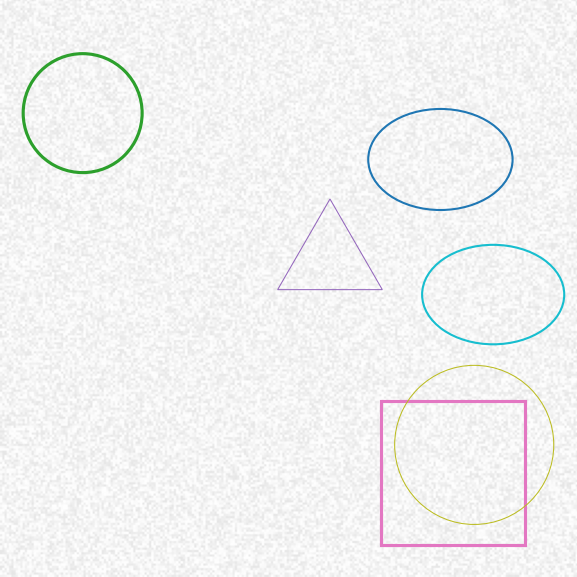[{"shape": "oval", "thickness": 1, "radius": 0.62, "center": [0.763, 0.723]}, {"shape": "circle", "thickness": 1.5, "radius": 0.51, "center": [0.143, 0.803]}, {"shape": "triangle", "thickness": 0.5, "radius": 0.52, "center": [0.571, 0.55]}, {"shape": "square", "thickness": 1.5, "radius": 0.62, "center": [0.784, 0.18]}, {"shape": "circle", "thickness": 0.5, "radius": 0.69, "center": [0.821, 0.229]}, {"shape": "oval", "thickness": 1, "radius": 0.62, "center": [0.854, 0.489]}]